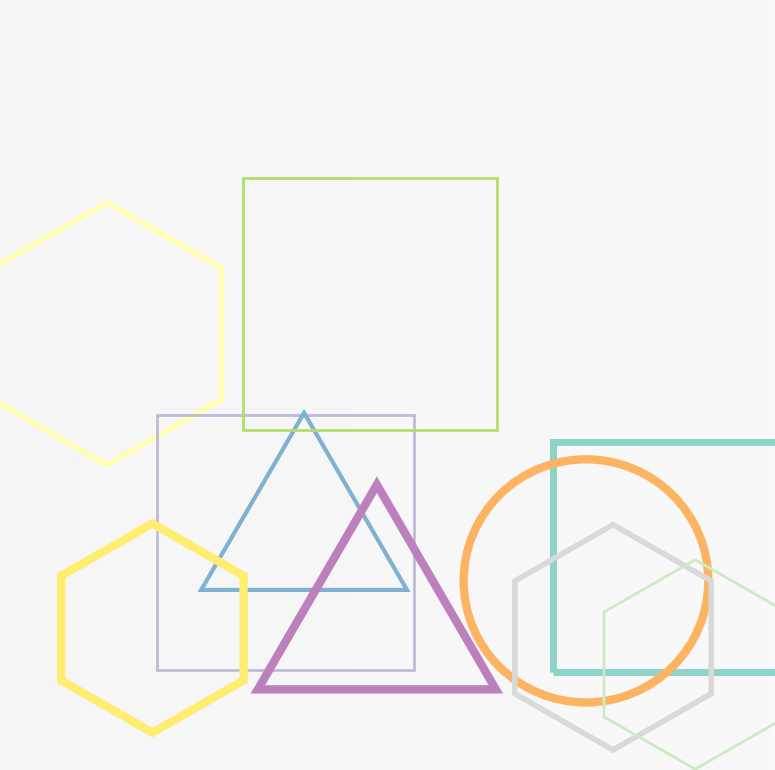[{"shape": "square", "thickness": 2.5, "radius": 0.75, "center": [0.863, 0.276]}, {"shape": "hexagon", "thickness": 2, "radius": 0.85, "center": [0.138, 0.567]}, {"shape": "square", "thickness": 1, "radius": 0.83, "center": [0.369, 0.295]}, {"shape": "triangle", "thickness": 1.5, "radius": 0.77, "center": [0.392, 0.311]}, {"shape": "circle", "thickness": 3, "radius": 0.79, "center": [0.756, 0.246]}, {"shape": "square", "thickness": 1, "radius": 0.82, "center": [0.477, 0.605]}, {"shape": "hexagon", "thickness": 2, "radius": 0.73, "center": [0.791, 0.172]}, {"shape": "triangle", "thickness": 3, "radius": 0.89, "center": [0.486, 0.193]}, {"shape": "hexagon", "thickness": 1, "radius": 0.68, "center": [0.897, 0.137]}, {"shape": "hexagon", "thickness": 3, "radius": 0.68, "center": [0.197, 0.184]}]